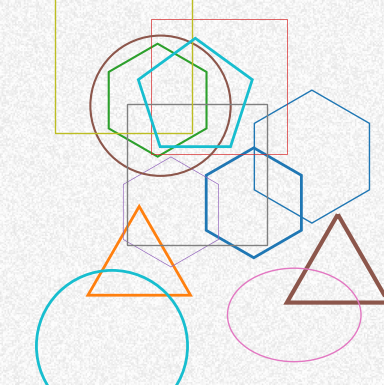[{"shape": "hexagon", "thickness": 1, "radius": 0.86, "center": [0.81, 0.593]}, {"shape": "hexagon", "thickness": 2, "radius": 0.71, "center": [0.659, 0.473]}, {"shape": "triangle", "thickness": 2, "radius": 0.77, "center": [0.362, 0.31]}, {"shape": "hexagon", "thickness": 1.5, "radius": 0.73, "center": [0.409, 0.74]}, {"shape": "square", "thickness": 0.5, "radius": 0.88, "center": [0.569, 0.776]}, {"shape": "hexagon", "thickness": 0.5, "radius": 0.71, "center": [0.444, 0.45]}, {"shape": "triangle", "thickness": 3, "radius": 0.76, "center": [0.877, 0.29]}, {"shape": "circle", "thickness": 1.5, "radius": 0.91, "center": [0.417, 0.725]}, {"shape": "oval", "thickness": 1, "radius": 0.87, "center": [0.764, 0.182]}, {"shape": "square", "thickness": 1, "radius": 0.91, "center": [0.511, 0.547]}, {"shape": "square", "thickness": 1, "radius": 0.89, "center": [0.321, 0.834]}, {"shape": "pentagon", "thickness": 2, "radius": 0.78, "center": [0.507, 0.745]}, {"shape": "circle", "thickness": 2, "radius": 0.98, "center": [0.291, 0.101]}]